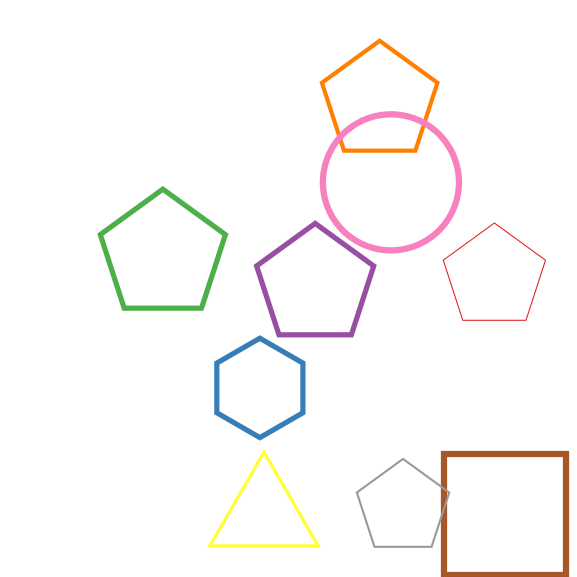[{"shape": "pentagon", "thickness": 0.5, "radius": 0.47, "center": [0.856, 0.52]}, {"shape": "hexagon", "thickness": 2.5, "radius": 0.43, "center": [0.45, 0.327]}, {"shape": "pentagon", "thickness": 2.5, "radius": 0.57, "center": [0.282, 0.558]}, {"shape": "pentagon", "thickness": 2.5, "radius": 0.53, "center": [0.546, 0.506]}, {"shape": "pentagon", "thickness": 2, "radius": 0.53, "center": [0.657, 0.823]}, {"shape": "triangle", "thickness": 1.5, "radius": 0.54, "center": [0.457, 0.108]}, {"shape": "square", "thickness": 3, "radius": 0.52, "center": [0.874, 0.108]}, {"shape": "circle", "thickness": 3, "radius": 0.59, "center": [0.677, 0.683]}, {"shape": "pentagon", "thickness": 1, "radius": 0.42, "center": [0.698, 0.12]}]